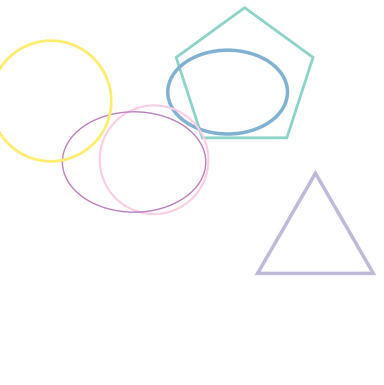[{"shape": "pentagon", "thickness": 2, "radius": 0.93, "center": [0.635, 0.793]}, {"shape": "triangle", "thickness": 2.5, "radius": 0.87, "center": [0.819, 0.377]}, {"shape": "oval", "thickness": 2.5, "radius": 0.78, "center": [0.591, 0.761]}, {"shape": "circle", "thickness": 1.5, "radius": 0.71, "center": [0.4, 0.585]}, {"shape": "oval", "thickness": 1, "radius": 0.93, "center": [0.348, 0.579]}, {"shape": "circle", "thickness": 2, "radius": 0.78, "center": [0.132, 0.738]}]